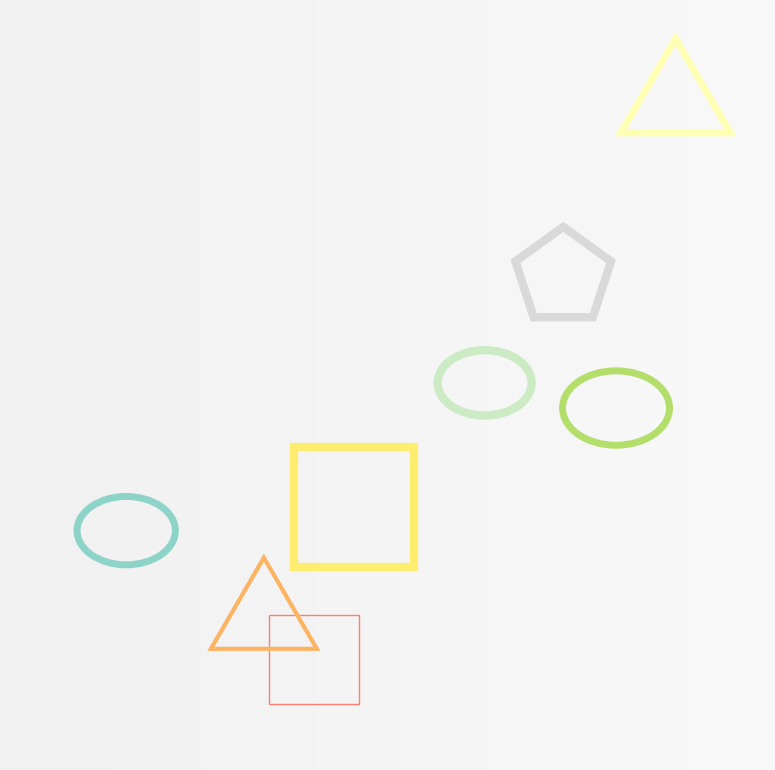[{"shape": "oval", "thickness": 2.5, "radius": 0.32, "center": [0.163, 0.311]}, {"shape": "triangle", "thickness": 2.5, "radius": 0.41, "center": [0.872, 0.868]}, {"shape": "square", "thickness": 0.5, "radius": 0.29, "center": [0.405, 0.144]}, {"shape": "triangle", "thickness": 1.5, "radius": 0.39, "center": [0.34, 0.197]}, {"shape": "oval", "thickness": 2.5, "radius": 0.35, "center": [0.795, 0.47]}, {"shape": "pentagon", "thickness": 3, "radius": 0.32, "center": [0.727, 0.64]}, {"shape": "oval", "thickness": 3, "radius": 0.3, "center": [0.625, 0.503]}, {"shape": "square", "thickness": 3, "radius": 0.39, "center": [0.457, 0.342]}]